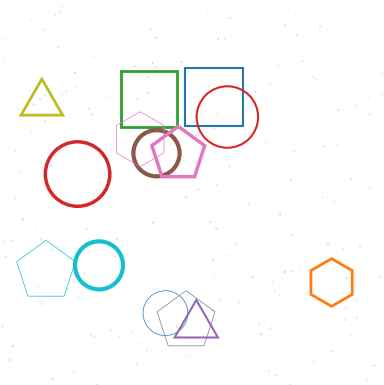[{"shape": "circle", "thickness": 0.5, "radius": 0.29, "center": [0.43, 0.187]}, {"shape": "square", "thickness": 1.5, "radius": 0.37, "center": [0.555, 0.748]}, {"shape": "hexagon", "thickness": 2, "radius": 0.31, "center": [0.861, 0.266]}, {"shape": "square", "thickness": 2, "radius": 0.36, "center": [0.387, 0.744]}, {"shape": "circle", "thickness": 2.5, "radius": 0.42, "center": [0.201, 0.548]}, {"shape": "circle", "thickness": 1.5, "radius": 0.4, "center": [0.591, 0.696]}, {"shape": "triangle", "thickness": 1.5, "radius": 0.32, "center": [0.51, 0.156]}, {"shape": "circle", "thickness": 3, "radius": 0.3, "center": [0.406, 0.602]}, {"shape": "pentagon", "thickness": 2.5, "radius": 0.36, "center": [0.463, 0.6]}, {"shape": "hexagon", "thickness": 0.5, "radius": 0.36, "center": [0.364, 0.638]}, {"shape": "pentagon", "thickness": 0.5, "radius": 0.4, "center": [0.483, 0.166]}, {"shape": "triangle", "thickness": 2, "radius": 0.31, "center": [0.109, 0.732]}, {"shape": "circle", "thickness": 3, "radius": 0.31, "center": [0.257, 0.311]}, {"shape": "pentagon", "thickness": 0.5, "radius": 0.4, "center": [0.12, 0.296]}]